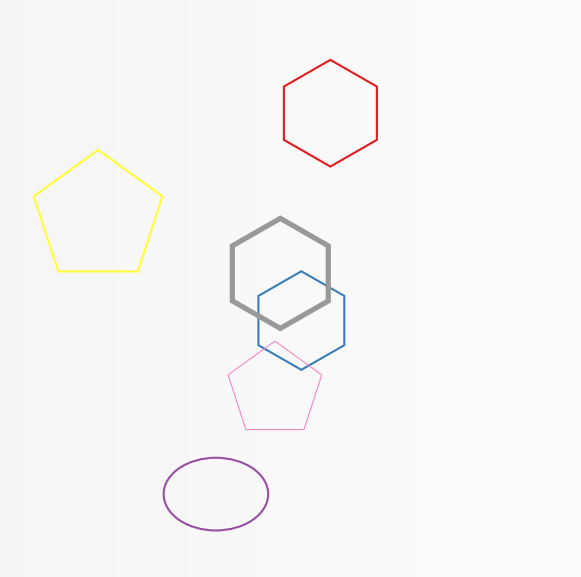[{"shape": "hexagon", "thickness": 1, "radius": 0.46, "center": [0.568, 0.803]}, {"shape": "hexagon", "thickness": 1, "radius": 0.43, "center": [0.518, 0.444]}, {"shape": "oval", "thickness": 1, "radius": 0.45, "center": [0.371, 0.144]}, {"shape": "pentagon", "thickness": 1, "radius": 0.58, "center": [0.169, 0.623]}, {"shape": "pentagon", "thickness": 0.5, "radius": 0.42, "center": [0.473, 0.324]}, {"shape": "hexagon", "thickness": 2.5, "radius": 0.48, "center": [0.482, 0.526]}]